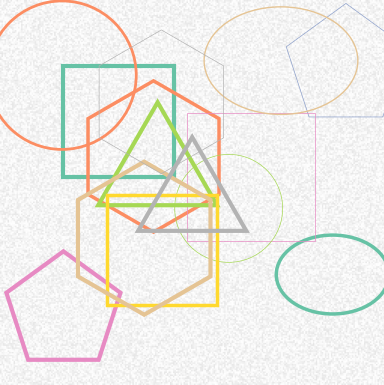[{"shape": "oval", "thickness": 2.5, "radius": 0.73, "center": [0.864, 0.287]}, {"shape": "square", "thickness": 3, "radius": 0.72, "center": [0.308, 0.685]}, {"shape": "hexagon", "thickness": 2.5, "radius": 0.98, "center": [0.399, 0.594]}, {"shape": "circle", "thickness": 2, "radius": 0.96, "center": [0.161, 0.805]}, {"shape": "pentagon", "thickness": 0.5, "radius": 0.81, "center": [0.899, 0.828]}, {"shape": "square", "thickness": 0.5, "radius": 0.83, "center": [0.651, 0.54]}, {"shape": "pentagon", "thickness": 3, "radius": 0.78, "center": [0.165, 0.191]}, {"shape": "triangle", "thickness": 3, "radius": 0.89, "center": [0.409, 0.556]}, {"shape": "circle", "thickness": 0.5, "radius": 0.7, "center": [0.594, 0.459]}, {"shape": "square", "thickness": 2.5, "radius": 0.72, "center": [0.421, 0.351]}, {"shape": "hexagon", "thickness": 3, "radius": 0.99, "center": [0.375, 0.381]}, {"shape": "oval", "thickness": 1, "radius": 1.0, "center": [0.73, 0.843]}, {"shape": "triangle", "thickness": 3, "radius": 0.81, "center": [0.499, 0.481]}, {"shape": "hexagon", "thickness": 0.5, "radius": 0.93, "center": [0.419, 0.736]}]